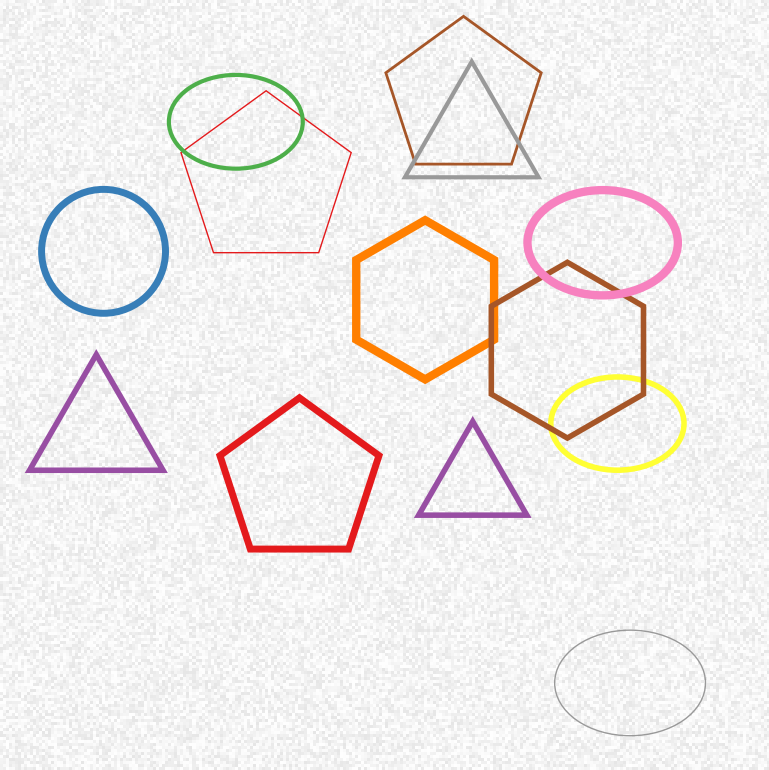[{"shape": "pentagon", "thickness": 0.5, "radius": 0.58, "center": [0.346, 0.766]}, {"shape": "pentagon", "thickness": 2.5, "radius": 0.54, "center": [0.389, 0.375]}, {"shape": "circle", "thickness": 2.5, "radius": 0.4, "center": [0.134, 0.674]}, {"shape": "oval", "thickness": 1.5, "radius": 0.43, "center": [0.306, 0.842]}, {"shape": "triangle", "thickness": 2, "radius": 0.41, "center": [0.614, 0.372]}, {"shape": "triangle", "thickness": 2, "radius": 0.5, "center": [0.125, 0.439]}, {"shape": "hexagon", "thickness": 3, "radius": 0.52, "center": [0.552, 0.611]}, {"shape": "oval", "thickness": 2, "radius": 0.43, "center": [0.802, 0.45]}, {"shape": "hexagon", "thickness": 2, "radius": 0.57, "center": [0.737, 0.545]}, {"shape": "pentagon", "thickness": 1, "radius": 0.53, "center": [0.602, 0.873]}, {"shape": "oval", "thickness": 3, "radius": 0.49, "center": [0.783, 0.685]}, {"shape": "triangle", "thickness": 1.5, "radius": 0.5, "center": [0.613, 0.82]}, {"shape": "oval", "thickness": 0.5, "radius": 0.49, "center": [0.818, 0.113]}]